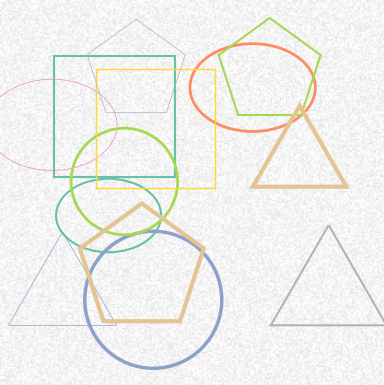[{"shape": "oval", "thickness": 1.5, "radius": 0.68, "center": [0.282, 0.44]}, {"shape": "square", "thickness": 1.5, "radius": 0.79, "center": [0.297, 0.697]}, {"shape": "oval", "thickness": 2, "radius": 0.81, "center": [0.656, 0.772]}, {"shape": "circle", "thickness": 2.5, "radius": 0.89, "center": [0.398, 0.221]}, {"shape": "triangle", "thickness": 0.5, "radius": 0.81, "center": [0.163, 0.236]}, {"shape": "oval", "thickness": 0.5, "radius": 0.85, "center": [0.135, 0.676]}, {"shape": "pentagon", "thickness": 1.5, "radius": 0.7, "center": [0.7, 0.814]}, {"shape": "circle", "thickness": 2, "radius": 0.69, "center": [0.323, 0.529]}, {"shape": "square", "thickness": 1, "radius": 0.78, "center": [0.404, 0.665]}, {"shape": "pentagon", "thickness": 3, "radius": 0.85, "center": [0.368, 0.302]}, {"shape": "triangle", "thickness": 3, "radius": 0.7, "center": [0.778, 0.585]}, {"shape": "triangle", "thickness": 1.5, "radius": 0.87, "center": [0.854, 0.242]}, {"shape": "pentagon", "thickness": 0.5, "radius": 0.67, "center": [0.354, 0.816]}]